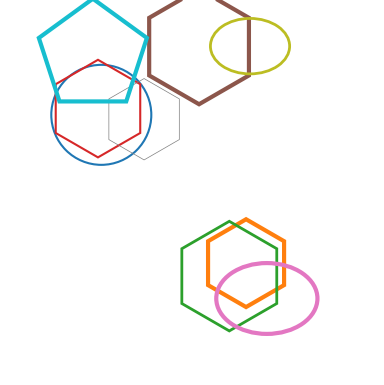[{"shape": "circle", "thickness": 1.5, "radius": 0.65, "center": [0.263, 0.702]}, {"shape": "hexagon", "thickness": 3, "radius": 0.57, "center": [0.639, 0.316]}, {"shape": "hexagon", "thickness": 2, "radius": 0.71, "center": [0.596, 0.283]}, {"shape": "hexagon", "thickness": 1.5, "radius": 0.63, "center": [0.254, 0.718]}, {"shape": "hexagon", "thickness": 3, "radius": 0.75, "center": [0.517, 0.879]}, {"shape": "oval", "thickness": 3, "radius": 0.66, "center": [0.693, 0.225]}, {"shape": "hexagon", "thickness": 0.5, "radius": 0.53, "center": [0.374, 0.69]}, {"shape": "oval", "thickness": 2, "radius": 0.51, "center": [0.649, 0.88]}, {"shape": "pentagon", "thickness": 3, "radius": 0.74, "center": [0.241, 0.856]}]